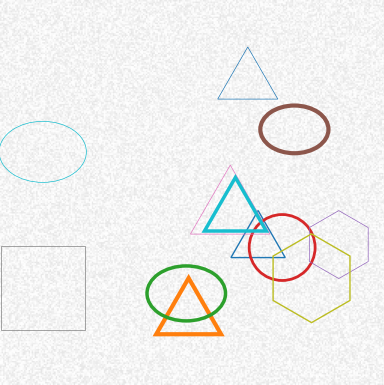[{"shape": "triangle", "thickness": 1, "radius": 0.41, "center": [0.67, 0.372]}, {"shape": "triangle", "thickness": 0.5, "radius": 0.45, "center": [0.644, 0.788]}, {"shape": "triangle", "thickness": 3, "radius": 0.49, "center": [0.49, 0.181]}, {"shape": "oval", "thickness": 2.5, "radius": 0.51, "center": [0.484, 0.238]}, {"shape": "circle", "thickness": 2, "radius": 0.43, "center": [0.733, 0.357]}, {"shape": "hexagon", "thickness": 0.5, "radius": 0.44, "center": [0.88, 0.365]}, {"shape": "oval", "thickness": 3, "radius": 0.44, "center": [0.765, 0.664]}, {"shape": "triangle", "thickness": 0.5, "radius": 0.6, "center": [0.598, 0.452]}, {"shape": "square", "thickness": 0.5, "radius": 0.54, "center": [0.111, 0.251]}, {"shape": "hexagon", "thickness": 1, "radius": 0.58, "center": [0.809, 0.277]}, {"shape": "triangle", "thickness": 2.5, "radius": 0.46, "center": [0.611, 0.446]}, {"shape": "oval", "thickness": 0.5, "radius": 0.57, "center": [0.111, 0.606]}]